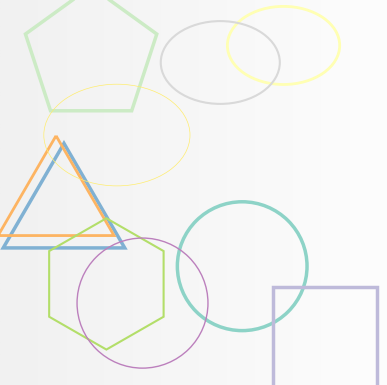[{"shape": "circle", "thickness": 2.5, "radius": 0.84, "center": [0.625, 0.309]}, {"shape": "oval", "thickness": 2, "radius": 0.72, "center": [0.732, 0.882]}, {"shape": "square", "thickness": 2.5, "radius": 0.67, "center": [0.838, 0.121]}, {"shape": "triangle", "thickness": 2.5, "radius": 0.91, "center": [0.165, 0.447]}, {"shape": "triangle", "thickness": 2, "radius": 0.86, "center": [0.145, 0.475]}, {"shape": "hexagon", "thickness": 1.5, "radius": 0.85, "center": [0.275, 0.263]}, {"shape": "oval", "thickness": 1.5, "radius": 0.77, "center": [0.568, 0.838]}, {"shape": "circle", "thickness": 1, "radius": 0.84, "center": [0.368, 0.213]}, {"shape": "pentagon", "thickness": 2.5, "radius": 0.89, "center": [0.235, 0.856]}, {"shape": "oval", "thickness": 0.5, "radius": 0.94, "center": [0.302, 0.649]}]